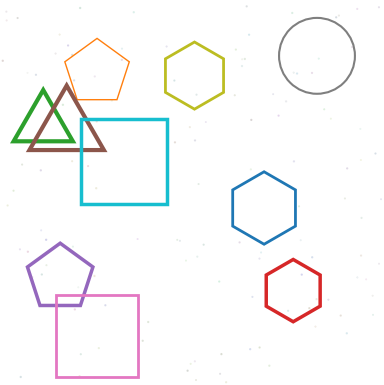[{"shape": "hexagon", "thickness": 2, "radius": 0.47, "center": [0.686, 0.46]}, {"shape": "pentagon", "thickness": 1, "radius": 0.44, "center": [0.252, 0.812]}, {"shape": "triangle", "thickness": 3, "radius": 0.44, "center": [0.112, 0.677]}, {"shape": "hexagon", "thickness": 2.5, "radius": 0.4, "center": [0.762, 0.245]}, {"shape": "pentagon", "thickness": 2.5, "radius": 0.45, "center": [0.156, 0.279]}, {"shape": "triangle", "thickness": 3, "radius": 0.56, "center": [0.173, 0.666]}, {"shape": "square", "thickness": 2, "radius": 0.54, "center": [0.252, 0.127]}, {"shape": "circle", "thickness": 1.5, "radius": 0.49, "center": [0.823, 0.855]}, {"shape": "hexagon", "thickness": 2, "radius": 0.44, "center": [0.505, 0.804]}, {"shape": "square", "thickness": 2.5, "radius": 0.56, "center": [0.322, 0.581]}]